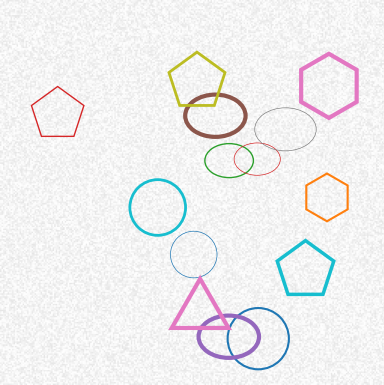[{"shape": "circle", "thickness": 1.5, "radius": 0.4, "center": [0.671, 0.12]}, {"shape": "circle", "thickness": 0.5, "radius": 0.3, "center": [0.503, 0.339]}, {"shape": "hexagon", "thickness": 1.5, "radius": 0.31, "center": [0.849, 0.487]}, {"shape": "oval", "thickness": 1, "radius": 0.32, "center": [0.595, 0.583]}, {"shape": "pentagon", "thickness": 1, "radius": 0.36, "center": [0.15, 0.704]}, {"shape": "oval", "thickness": 0.5, "radius": 0.3, "center": [0.668, 0.587]}, {"shape": "oval", "thickness": 3, "radius": 0.39, "center": [0.594, 0.125]}, {"shape": "oval", "thickness": 3, "radius": 0.39, "center": [0.559, 0.699]}, {"shape": "hexagon", "thickness": 3, "radius": 0.42, "center": [0.854, 0.777]}, {"shape": "triangle", "thickness": 3, "radius": 0.43, "center": [0.52, 0.191]}, {"shape": "oval", "thickness": 0.5, "radius": 0.4, "center": [0.742, 0.664]}, {"shape": "pentagon", "thickness": 2, "radius": 0.38, "center": [0.512, 0.788]}, {"shape": "circle", "thickness": 2, "radius": 0.36, "center": [0.41, 0.461]}, {"shape": "pentagon", "thickness": 2.5, "radius": 0.39, "center": [0.793, 0.298]}]